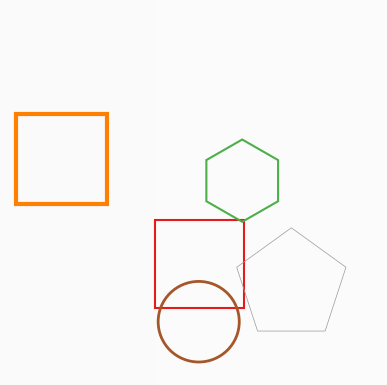[{"shape": "square", "thickness": 1.5, "radius": 0.58, "center": [0.514, 0.314]}, {"shape": "hexagon", "thickness": 1.5, "radius": 0.53, "center": [0.625, 0.531]}, {"shape": "square", "thickness": 3, "radius": 0.58, "center": [0.159, 0.587]}, {"shape": "circle", "thickness": 2, "radius": 0.52, "center": [0.513, 0.164]}, {"shape": "pentagon", "thickness": 0.5, "radius": 0.74, "center": [0.752, 0.26]}]